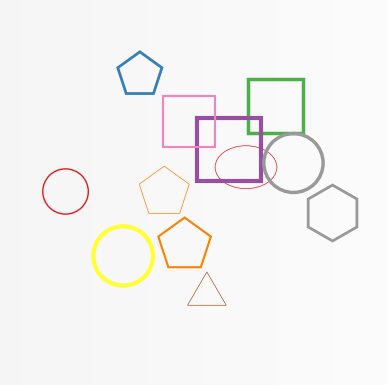[{"shape": "circle", "thickness": 1, "radius": 0.29, "center": [0.169, 0.503]}, {"shape": "oval", "thickness": 0.5, "radius": 0.4, "center": [0.635, 0.566]}, {"shape": "pentagon", "thickness": 2, "radius": 0.3, "center": [0.361, 0.806]}, {"shape": "square", "thickness": 2.5, "radius": 0.35, "center": [0.711, 0.725]}, {"shape": "square", "thickness": 3, "radius": 0.41, "center": [0.591, 0.613]}, {"shape": "pentagon", "thickness": 1.5, "radius": 0.36, "center": [0.476, 0.364]}, {"shape": "pentagon", "thickness": 0.5, "radius": 0.34, "center": [0.424, 0.501]}, {"shape": "circle", "thickness": 3, "radius": 0.38, "center": [0.318, 0.335]}, {"shape": "triangle", "thickness": 0.5, "radius": 0.29, "center": [0.534, 0.236]}, {"shape": "square", "thickness": 1.5, "radius": 0.33, "center": [0.489, 0.684]}, {"shape": "hexagon", "thickness": 2, "radius": 0.36, "center": [0.858, 0.447]}, {"shape": "circle", "thickness": 2.5, "radius": 0.38, "center": [0.757, 0.577]}]